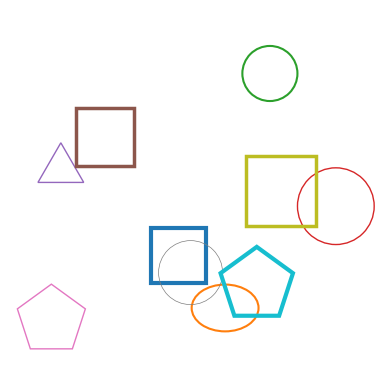[{"shape": "square", "thickness": 3, "radius": 0.36, "center": [0.464, 0.336]}, {"shape": "oval", "thickness": 1.5, "radius": 0.43, "center": [0.585, 0.2]}, {"shape": "circle", "thickness": 1.5, "radius": 0.36, "center": [0.701, 0.809]}, {"shape": "circle", "thickness": 1, "radius": 0.5, "center": [0.872, 0.464]}, {"shape": "triangle", "thickness": 1, "radius": 0.34, "center": [0.158, 0.56]}, {"shape": "square", "thickness": 2.5, "radius": 0.38, "center": [0.272, 0.643]}, {"shape": "pentagon", "thickness": 1, "radius": 0.46, "center": [0.133, 0.169]}, {"shape": "circle", "thickness": 0.5, "radius": 0.42, "center": [0.495, 0.292]}, {"shape": "square", "thickness": 2.5, "radius": 0.45, "center": [0.729, 0.505]}, {"shape": "pentagon", "thickness": 3, "radius": 0.49, "center": [0.667, 0.26]}]